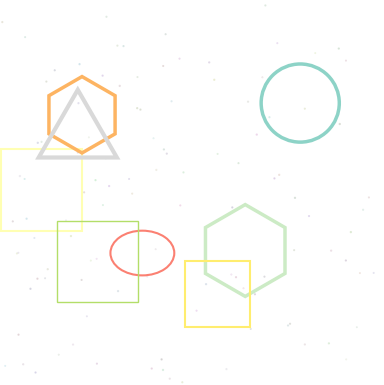[{"shape": "circle", "thickness": 2.5, "radius": 0.51, "center": [0.78, 0.732]}, {"shape": "square", "thickness": 1.5, "radius": 0.53, "center": [0.108, 0.507]}, {"shape": "oval", "thickness": 1.5, "radius": 0.41, "center": [0.37, 0.343]}, {"shape": "hexagon", "thickness": 2.5, "radius": 0.5, "center": [0.213, 0.702]}, {"shape": "square", "thickness": 1, "radius": 0.53, "center": [0.253, 0.322]}, {"shape": "triangle", "thickness": 3, "radius": 0.59, "center": [0.202, 0.65]}, {"shape": "hexagon", "thickness": 2.5, "radius": 0.6, "center": [0.637, 0.349]}, {"shape": "square", "thickness": 1.5, "radius": 0.42, "center": [0.564, 0.236]}]